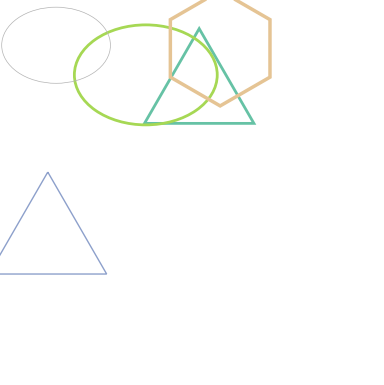[{"shape": "triangle", "thickness": 2, "radius": 0.82, "center": [0.517, 0.762]}, {"shape": "triangle", "thickness": 1, "radius": 0.88, "center": [0.124, 0.377]}, {"shape": "oval", "thickness": 2, "radius": 0.93, "center": [0.379, 0.806]}, {"shape": "hexagon", "thickness": 2.5, "radius": 0.75, "center": [0.572, 0.874]}, {"shape": "oval", "thickness": 0.5, "radius": 0.71, "center": [0.146, 0.882]}]